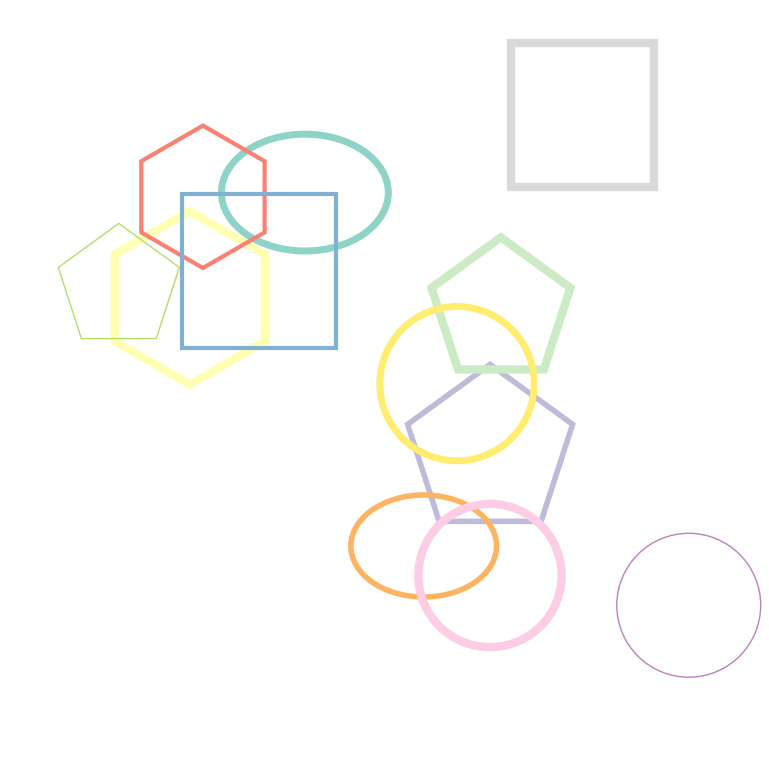[{"shape": "oval", "thickness": 2.5, "radius": 0.54, "center": [0.396, 0.75]}, {"shape": "hexagon", "thickness": 3, "radius": 0.56, "center": [0.247, 0.613]}, {"shape": "pentagon", "thickness": 2, "radius": 0.56, "center": [0.637, 0.414]}, {"shape": "hexagon", "thickness": 1.5, "radius": 0.46, "center": [0.264, 0.744]}, {"shape": "square", "thickness": 1.5, "radius": 0.5, "center": [0.336, 0.648]}, {"shape": "oval", "thickness": 2, "radius": 0.47, "center": [0.55, 0.291]}, {"shape": "pentagon", "thickness": 0.5, "radius": 0.41, "center": [0.154, 0.627]}, {"shape": "circle", "thickness": 3, "radius": 0.47, "center": [0.636, 0.253]}, {"shape": "square", "thickness": 3, "radius": 0.47, "center": [0.756, 0.85]}, {"shape": "circle", "thickness": 0.5, "radius": 0.47, "center": [0.894, 0.214]}, {"shape": "pentagon", "thickness": 3, "radius": 0.47, "center": [0.651, 0.597]}, {"shape": "circle", "thickness": 2.5, "radius": 0.5, "center": [0.593, 0.502]}]